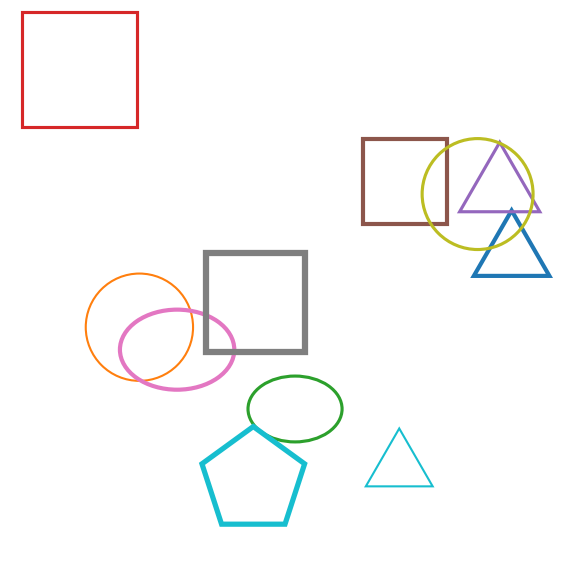[{"shape": "triangle", "thickness": 2, "radius": 0.38, "center": [0.886, 0.559]}, {"shape": "circle", "thickness": 1, "radius": 0.46, "center": [0.241, 0.433]}, {"shape": "oval", "thickness": 1.5, "radius": 0.41, "center": [0.511, 0.291]}, {"shape": "square", "thickness": 1.5, "radius": 0.5, "center": [0.137, 0.879]}, {"shape": "triangle", "thickness": 1.5, "radius": 0.4, "center": [0.865, 0.673]}, {"shape": "square", "thickness": 2, "radius": 0.37, "center": [0.701, 0.685]}, {"shape": "oval", "thickness": 2, "radius": 0.5, "center": [0.307, 0.394]}, {"shape": "square", "thickness": 3, "radius": 0.43, "center": [0.443, 0.476]}, {"shape": "circle", "thickness": 1.5, "radius": 0.48, "center": [0.827, 0.663]}, {"shape": "triangle", "thickness": 1, "radius": 0.33, "center": [0.691, 0.19]}, {"shape": "pentagon", "thickness": 2.5, "radius": 0.47, "center": [0.439, 0.167]}]